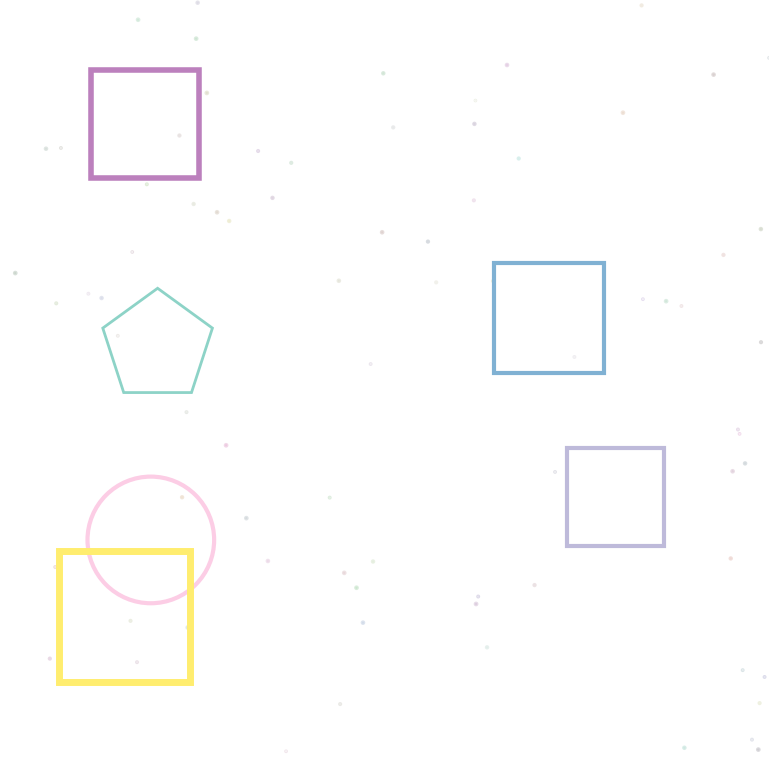[{"shape": "pentagon", "thickness": 1, "radius": 0.37, "center": [0.205, 0.551]}, {"shape": "square", "thickness": 1.5, "radius": 0.32, "center": [0.8, 0.355]}, {"shape": "square", "thickness": 1.5, "radius": 0.36, "center": [0.713, 0.588]}, {"shape": "circle", "thickness": 1.5, "radius": 0.41, "center": [0.196, 0.299]}, {"shape": "square", "thickness": 2, "radius": 0.35, "center": [0.188, 0.839]}, {"shape": "square", "thickness": 2.5, "radius": 0.43, "center": [0.162, 0.199]}]